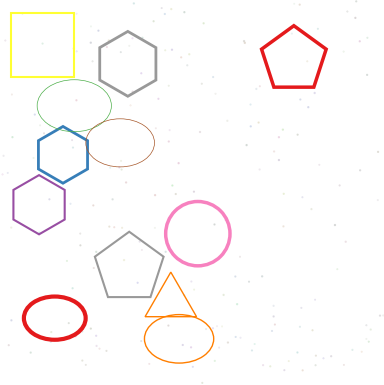[{"shape": "pentagon", "thickness": 2.5, "radius": 0.44, "center": [0.763, 0.845]}, {"shape": "oval", "thickness": 3, "radius": 0.4, "center": [0.142, 0.174]}, {"shape": "hexagon", "thickness": 2, "radius": 0.37, "center": [0.164, 0.598]}, {"shape": "oval", "thickness": 0.5, "radius": 0.48, "center": [0.193, 0.725]}, {"shape": "hexagon", "thickness": 1.5, "radius": 0.38, "center": [0.101, 0.468]}, {"shape": "triangle", "thickness": 1, "radius": 0.39, "center": [0.444, 0.216]}, {"shape": "oval", "thickness": 1, "radius": 0.45, "center": [0.465, 0.12]}, {"shape": "square", "thickness": 1.5, "radius": 0.41, "center": [0.111, 0.883]}, {"shape": "oval", "thickness": 0.5, "radius": 0.45, "center": [0.312, 0.629]}, {"shape": "circle", "thickness": 2.5, "radius": 0.42, "center": [0.514, 0.393]}, {"shape": "pentagon", "thickness": 1.5, "radius": 0.47, "center": [0.336, 0.304]}, {"shape": "hexagon", "thickness": 2, "radius": 0.42, "center": [0.332, 0.834]}]